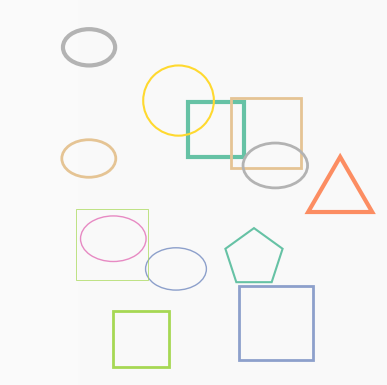[{"shape": "square", "thickness": 3, "radius": 0.36, "center": [0.558, 0.664]}, {"shape": "pentagon", "thickness": 1.5, "radius": 0.39, "center": [0.655, 0.33]}, {"shape": "triangle", "thickness": 3, "radius": 0.48, "center": [0.878, 0.497]}, {"shape": "oval", "thickness": 1, "radius": 0.39, "center": [0.454, 0.301]}, {"shape": "square", "thickness": 2, "radius": 0.48, "center": [0.713, 0.162]}, {"shape": "oval", "thickness": 1, "radius": 0.42, "center": [0.292, 0.38]}, {"shape": "square", "thickness": 0.5, "radius": 0.46, "center": [0.289, 0.365]}, {"shape": "square", "thickness": 2, "radius": 0.36, "center": [0.365, 0.118]}, {"shape": "circle", "thickness": 1.5, "radius": 0.46, "center": [0.461, 0.739]}, {"shape": "square", "thickness": 2, "radius": 0.45, "center": [0.686, 0.654]}, {"shape": "oval", "thickness": 2, "radius": 0.35, "center": [0.229, 0.588]}, {"shape": "oval", "thickness": 3, "radius": 0.34, "center": [0.23, 0.877]}, {"shape": "oval", "thickness": 2, "radius": 0.42, "center": [0.71, 0.57]}]